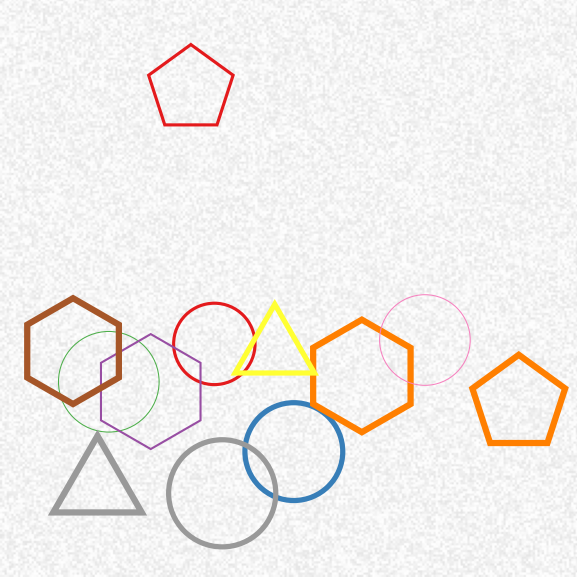[{"shape": "circle", "thickness": 1.5, "radius": 0.35, "center": [0.371, 0.404]}, {"shape": "pentagon", "thickness": 1.5, "radius": 0.38, "center": [0.331, 0.845]}, {"shape": "circle", "thickness": 2.5, "radius": 0.42, "center": [0.509, 0.217]}, {"shape": "circle", "thickness": 0.5, "radius": 0.44, "center": [0.188, 0.338]}, {"shape": "hexagon", "thickness": 1, "radius": 0.5, "center": [0.261, 0.321]}, {"shape": "pentagon", "thickness": 3, "radius": 0.42, "center": [0.898, 0.3]}, {"shape": "hexagon", "thickness": 3, "radius": 0.49, "center": [0.627, 0.348]}, {"shape": "triangle", "thickness": 2.5, "radius": 0.4, "center": [0.476, 0.393]}, {"shape": "hexagon", "thickness": 3, "radius": 0.46, "center": [0.126, 0.391]}, {"shape": "circle", "thickness": 0.5, "radius": 0.39, "center": [0.736, 0.41]}, {"shape": "triangle", "thickness": 3, "radius": 0.44, "center": [0.169, 0.156]}, {"shape": "circle", "thickness": 2.5, "radius": 0.46, "center": [0.385, 0.145]}]